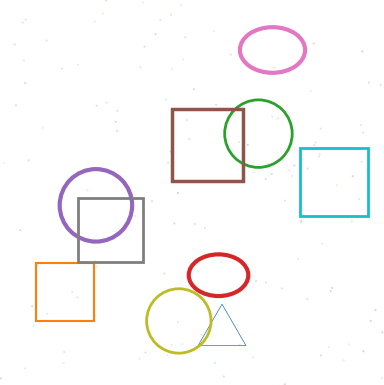[{"shape": "triangle", "thickness": 0.5, "radius": 0.36, "center": [0.577, 0.138]}, {"shape": "square", "thickness": 1.5, "radius": 0.38, "center": [0.169, 0.241]}, {"shape": "circle", "thickness": 2, "radius": 0.44, "center": [0.671, 0.653]}, {"shape": "oval", "thickness": 3, "radius": 0.39, "center": [0.568, 0.285]}, {"shape": "circle", "thickness": 3, "radius": 0.47, "center": [0.249, 0.467]}, {"shape": "square", "thickness": 2.5, "radius": 0.47, "center": [0.539, 0.623]}, {"shape": "oval", "thickness": 3, "radius": 0.42, "center": [0.708, 0.87]}, {"shape": "square", "thickness": 2, "radius": 0.42, "center": [0.287, 0.402]}, {"shape": "circle", "thickness": 2, "radius": 0.42, "center": [0.464, 0.166]}, {"shape": "square", "thickness": 2, "radius": 0.44, "center": [0.868, 0.527]}]